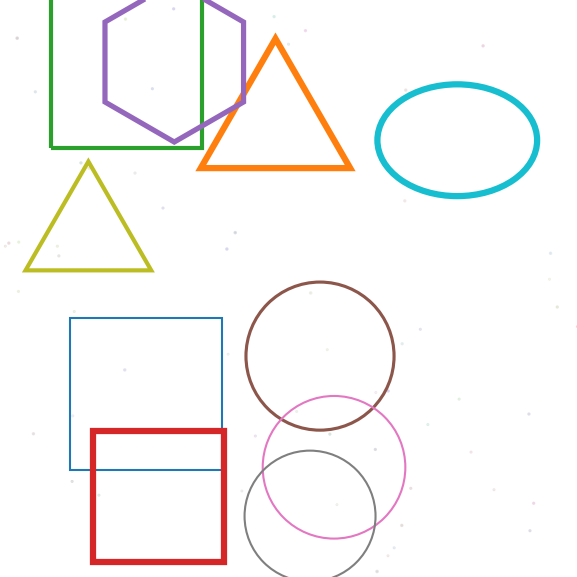[{"shape": "square", "thickness": 1, "radius": 0.66, "center": [0.253, 0.316]}, {"shape": "triangle", "thickness": 3, "radius": 0.75, "center": [0.477, 0.783]}, {"shape": "square", "thickness": 2, "radius": 0.65, "center": [0.219, 0.874]}, {"shape": "square", "thickness": 3, "radius": 0.57, "center": [0.275, 0.14]}, {"shape": "hexagon", "thickness": 2.5, "radius": 0.69, "center": [0.302, 0.892]}, {"shape": "circle", "thickness": 1.5, "radius": 0.64, "center": [0.554, 0.382]}, {"shape": "circle", "thickness": 1, "radius": 0.62, "center": [0.578, 0.19]}, {"shape": "circle", "thickness": 1, "radius": 0.57, "center": [0.537, 0.105]}, {"shape": "triangle", "thickness": 2, "radius": 0.63, "center": [0.153, 0.594]}, {"shape": "oval", "thickness": 3, "radius": 0.69, "center": [0.792, 0.756]}]